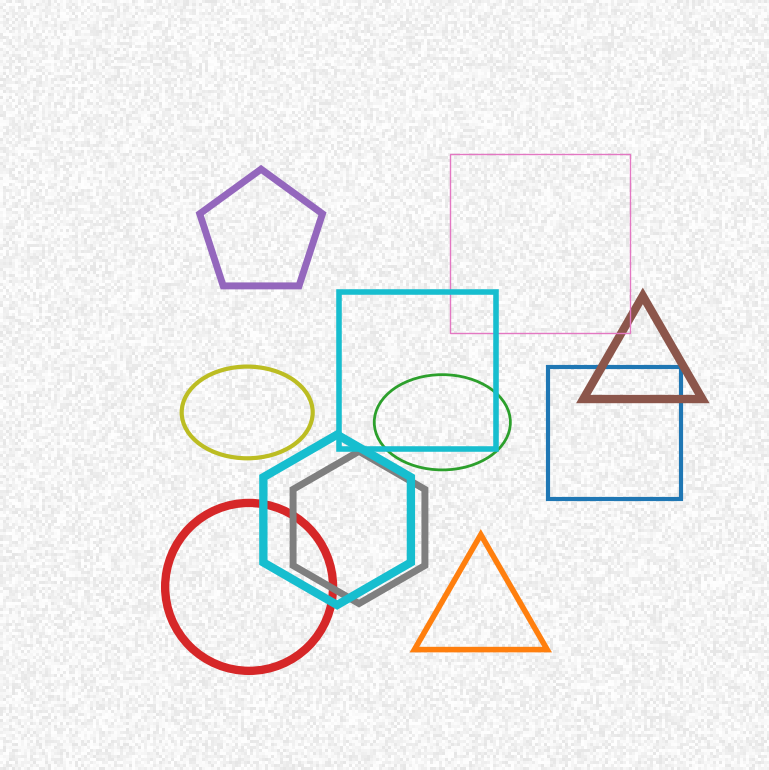[{"shape": "square", "thickness": 1.5, "radius": 0.43, "center": [0.798, 0.438]}, {"shape": "triangle", "thickness": 2, "radius": 0.5, "center": [0.624, 0.206]}, {"shape": "oval", "thickness": 1, "radius": 0.44, "center": [0.574, 0.452]}, {"shape": "circle", "thickness": 3, "radius": 0.55, "center": [0.324, 0.238]}, {"shape": "pentagon", "thickness": 2.5, "radius": 0.42, "center": [0.339, 0.697]}, {"shape": "triangle", "thickness": 3, "radius": 0.45, "center": [0.835, 0.526]}, {"shape": "square", "thickness": 0.5, "radius": 0.58, "center": [0.701, 0.684]}, {"shape": "hexagon", "thickness": 2.5, "radius": 0.49, "center": [0.466, 0.315]}, {"shape": "oval", "thickness": 1.5, "radius": 0.43, "center": [0.321, 0.464]}, {"shape": "square", "thickness": 2, "radius": 0.51, "center": [0.542, 0.519]}, {"shape": "hexagon", "thickness": 3, "radius": 0.55, "center": [0.438, 0.325]}]